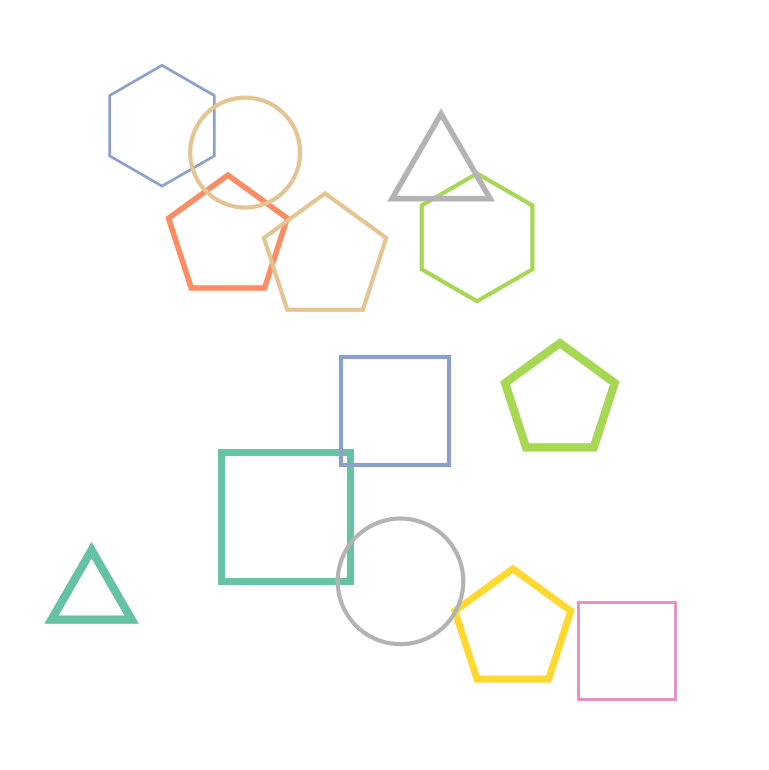[{"shape": "triangle", "thickness": 3, "radius": 0.3, "center": [0.119, 0.225]}, {"shape": "square", "thickness": 2.5, "radius": 0.42, "center": [0.371, 0.329]}, {"shape": "pentagon", "thickness": 2, "radius": 0.41, "center": [0.296, 0.692]}, {"shape": "square", "thickness": 1.5, "radius": 0.35, "center": [0.513, 0.466]}, {"shape": "hexagon", "thickness": 1, "radius": 0.39, "center": [0.21, 0.837]}, {"shape": "square", "thickness": 1, "radius": 0.31, "center": [0.814, 0.156]}, {"shape": "pentagon", "thickness": 3, "radius": 0.37, "center": [0.727, 0.479]}, {"shape": "hexagon", "thickness": 1.5, "radius": 0.41, "center": [0.62, 0.692]}, {"shape": "pentagon", "thickness": 2.5, "radius": 0.4, "center": [0.666, 0.182]}, {"shape": "pentagon", "thickness": 1.5, "radius": 0.42, "center": [0.422, 0.665]}, {"shape": "circle", "thickness": 1.5, "radius": 0.36, "center": [0.318, 0.802]}, {"shape": "triangle", "thickness": 2, "radius": 0.37, "center": [0.573, 0.779]}, {"shape": "circle", "thickness": 1.5, "radius": 0.41, "center": [0.52, 0.245]}]